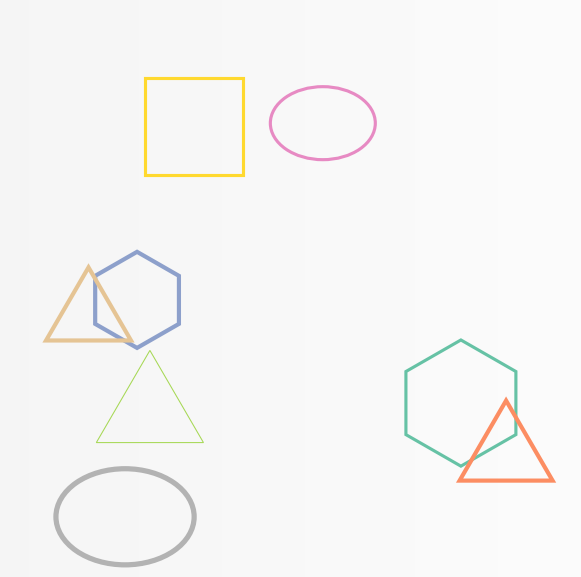[{"shape": "hexagon", "thickness": 1.5, "radius": 0.55, "center": [0.793, 0.301]}, {"shape": "triangle", "thickness": 2, "radius": 0.46, "center": [0.871, 0.213]}, {"shape": "hexagon", "thickness": 2, "radius": 0.42, "center": [0.236, 0.48]}, {"shape": "oval", "thickness": 1.5, "radius": 0.45, "center": [0.555, 0.786]}, {"shape": "triangle", "thickness": 0.5, "radius": 0.53, "center": [0.258, 0.286]}, {"shape": "square", "thickness": 1.5, "radius": 0.42, "center": [0.334, 0.78]}, {"shape": "triangle", "thickness": 2, "radius": 0.42, "center": [0.152, 0.452]}, {"shape": "oval", "thickness": 2.5, "radius": 0.59, "center": [0.215, 0.104]}]